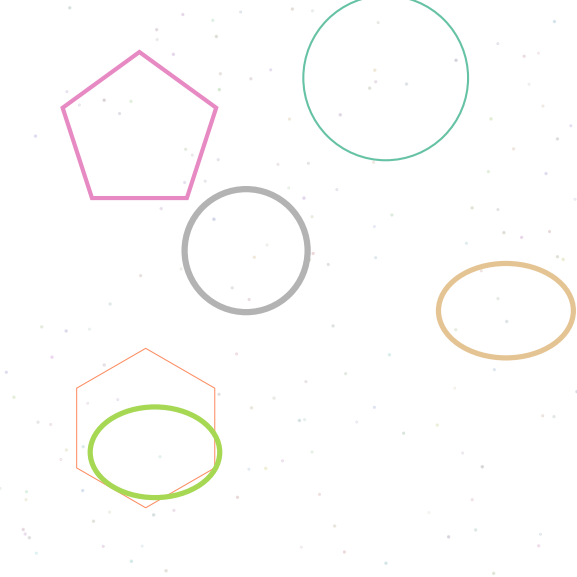[{"shape": "circle", "thickness": 1, "radius": 0.71, "center": [0.668, 0.864]}, {"shape": "hexagon", "thickness": 0.5, "radius": 0.69, "center": [0.252, 0.258]}, {"shape": "pentagon", "thickness": 2, "radius": 0.7, "center": [0.241, 0.769]}, {"shape": "oval", "thickness": 2.5, "radius": 0.56, "center": [0.268, 0.216]}, {"shape": "oval", "thickness": 2.5, "radius": 0.58, "center": [0.876, 0.461]}, {"shape": "circle", "thickness": 3, "radius": 0.53, "center": [0.426, 0.565]}]